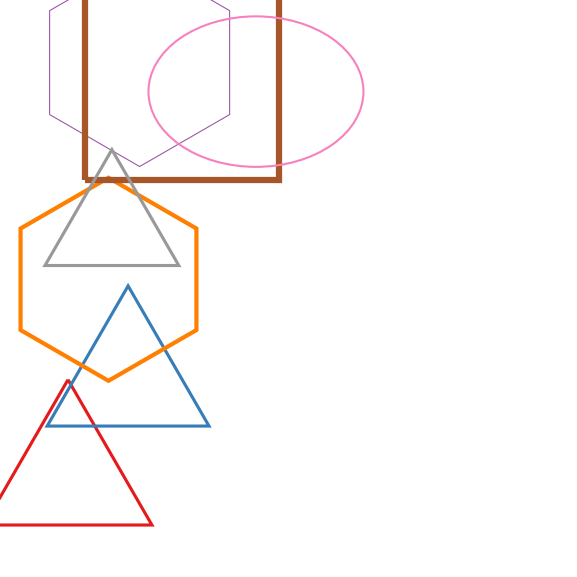[{"shape": "triangle", "thickness": 1.5, "radius": 0.84, "center": [0.118, 0.174]}, {"shape": "triangle", "thickness": 1.5, "radius": 0.81, "center": [0.222, 0.342]}, {"shape": "hexagon", "thickness": 0.5, "radius": 0.9, "center": [0.242, 0.891]}, {"shape": "hexagon", "thickness": 2, "radius": 0.88, "center": [0.188, 0.516]}, {"shape": "square", "thickness": 3, "radius": 0.84, "center": [0.315, 0.856]}, {"shape": "oval", "thickness": 1, "radius": 0.93, "center": [0.443, 0.84]}, {"shape": "triangle", "thickness": 1.5, "radius": 0.67, "center": [0.194, 0.606]}]